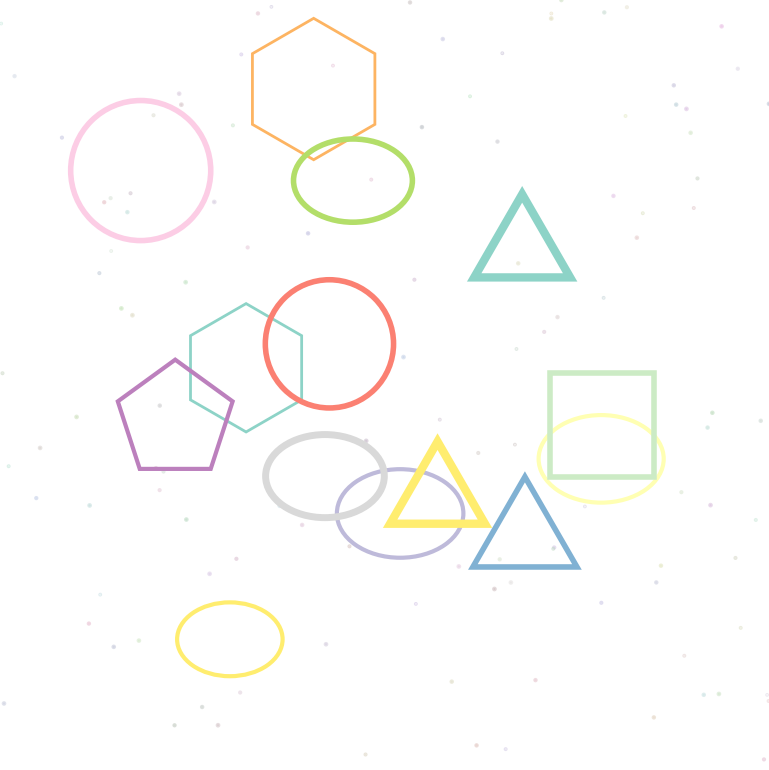[{"shape": "triangle", "thickness": 3, "radius": 0.36, "center": [0.678, 0.676]}, {"shape": "hexagon", "thickness": 1, "radius": 0.42, "center": [0.32, 0.522]}, {"shape": "oval", "thickness": 1.5, "radius": 0.41, "center": [0.781, 0.404]}, {"shape": "oval", "thickness": 1.5, "radius": 0.41, "center": [0.52, 0.333]}, {"shape": "circle", "thickness": 2, "radius": 0.42, "center": [0.428, 0.553]}, {"shape": "triangle", "thickness": 2, "radius": 0.39, "center": [0.682, 0.303]}, {"shape": "hexagon", "thickness": 1, "radius": 0.46, "center": [0.407, 0.884]}, {"shape": "oval", "thickness": 2, "radius": 0.39, "center": [0.458, 0.765]}, {"shape": "circle", "thickness": 2, "radius": 0.45, "center": [0.183, 0.779]}, {"shape": "oval", "thickness": 2.5, "radius": 0.39, "center": [0.422, 0.382]}, {"shape": "pentagon", "thickness": 1.5, "radius": 0.39, "center": [0.228, 0.454]}, {"shape": "square", "thickness": 2, "radius": 0.34, "center": [0.782, 0.448]}, {"shape": "oval", "thickness": 1.5, "radius": 0.34, "center": [0.299, 0.17]}, {"shape": "triangle", "thickness": 3, "radius": 0.36, "center": [0.568, 0.355]}]